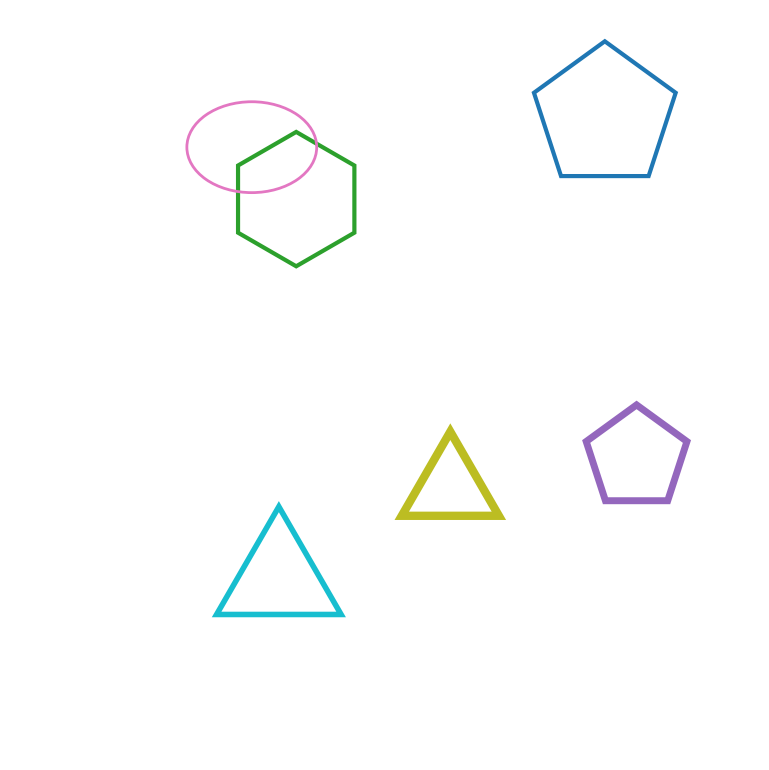[{"shape": "pentagon", "thickness": 1.5, "radius": 0.48, "center": [0.785, 0.85]}, {"shape": "hexagon", "thickness": 1.5, "radius": 0.44, "center": [0.385, 0.741]}, {"shape": "pentagon", "thickness": 2.5, "radius": 0.34, "center": [0.827, 0.405]}, {"shape": "oval", "thickness": 1, "radius": 0.42, "center": [0.327, 0.809]}, {"shape": "triangle", "thickness": 3, "radius": 0.36, "center": [0.585, 0.367]}, {"shape": "triangle", "thickness": 2, "radius": 0.47, "center": [0.362, 0.249]}]